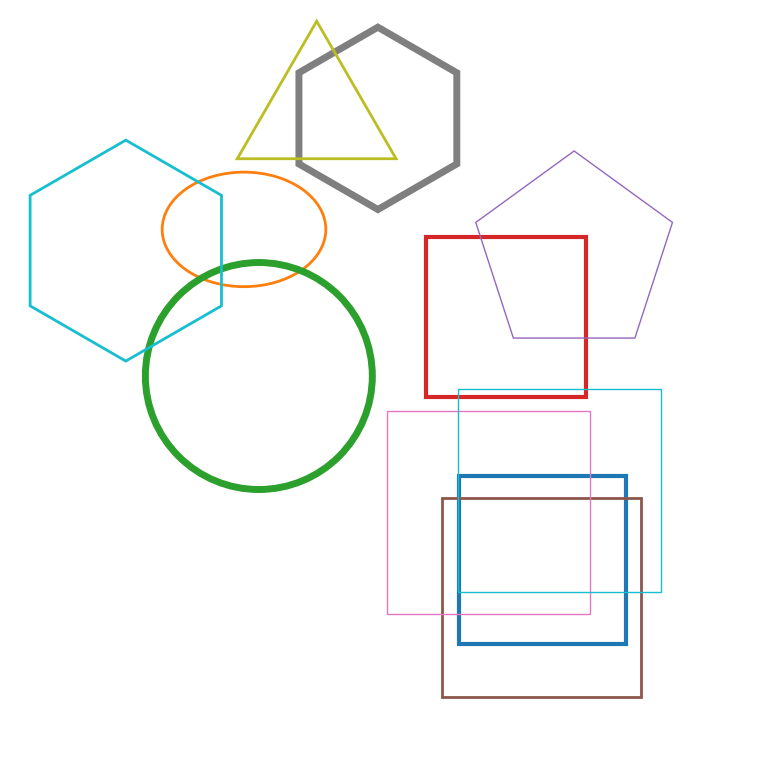[{"shape": "square", "thickness": 1.5, "radius": 0.54, "center": [0.704, 0.272]}, {"shape": "oval", "thickness": 1, "radius": 0.53, "center": [0.317, 0.702]}, {"shape": "circle", "thickness": 2.5, "radius": 0.74, "center": [0.336, 0.512]}, {"shape": "square", "thickness": 1.5, "radius": 0.52, "center": [0.657, 0.588]}, {"shape": "pentagon", "thickness": 0.5, "radius": 0.67, "center": [0.746, 0.67]}, {"shape": "square", "thickness": 1, "radius": 0.65, "center": [0.704, 0.224]}, {"shape": "square", "thickness": 0.5, "radius": 0.66, "center": [0.634, 0.335]}, {"shape": "hexagon", "thickness": 2.5, "radius": 0.59, "center": [0.491, 0.846]}, {"shape": "triangle", "thickness": 1, "radius": 0.6, "center": [0.411, 0.853]}, {"shape": "square", "thickness": 0.5, "radius": 0.66, "center": [0.726, 0.363]}, {"shape": "hexagon", "thickness": 1, "radius": 0.72, "center": [0.163, 0.675]}]